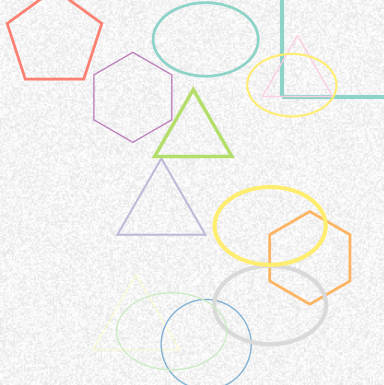[{"shape": "oval", "thickness": 2, "radius": 0.68, "center": [0.534, 0.898]}, {"shape": "square", "thickness": 3, "radius": 0.72, "center": [0.876, 0.893]}, {"shape": "triangle", "thickness": 0.5, "radius": 0.65, "center": [0.354, 0.156]}, {"shape": "triangle", "thickness": 1.5, "radius": 0.66, "center": [0.419, 0.456]}, {"shape": "pentagon", "thickness": 2, "radius": 0.65, "center": [0.142, 0.899]}, {"shape": "circle", "thickness": 1, "radius": 0.58, "center": [0.536, 0.105]}, {"shape": "hexagon", "thickness": 2, "radius": 0.6, "center": [0.805, 0.33]}, {"shape": "triangle", "thickness": 2.5, "radius": 0.58, "center": [0.502, 0.652]}, {"shape": "triangle", "thickness": 1, "radius": 0.53, "center": [0.773, 0.802]}, {"shape": "oval", "thickness": 3, "radius": 0.73, "center": [0.702, 0.208]}, {"shape": "hexagon", "thickness": 1, "radius": 0.58, "center": [0.345, 0.747]}, {"shape": "oval", "thickness": 1, "radius": 0.72, "center": [0.446, 0.139]}, {"shape": "oval", "thickness": 1.5, "radius": 0.58, "center": [0.758, 0.779]}, {"shape": "oval", "thickness": 3, "radius": 0.72, "center": [0.702, 0.413]}]